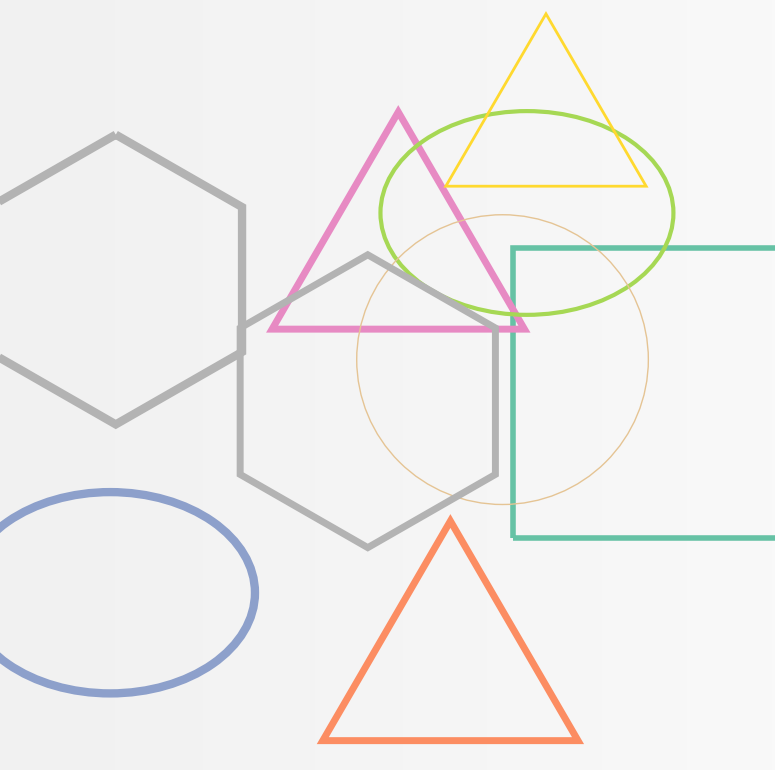[{"shape": "square", "thickness": 2, "radius": 0.94, "center": [0.85, 0.489]}, {"shape": "triangle", "thickness": 2.5, "radius": 0.95, "center": [0.581, 0.133]}, {"shape": "oval", "thickness": 3, "radius": 0.93, "center": [0.142, 0.23]}, {"shape": "triangle", "thickness": 2.5, "radius": 0.94, "center": [0.514, 0.667]}, {"shape": "oval", "thickness": 1.5, "radius": 0.95, "center": [0.68, 0.723]}, {"shape": "triangle", "thickness": 1, "radius": 0.75, "center": [0.704, 0.833]}, {"shape": "circle", "thickness": 0.5, "radius": 0.94, "center": [0.648, 0.533]}, {"shape": "hexagon", "thickness": 2.5, "radius": 0.95, "center": [0.475, 0.479]}, {"shape": "hexagon", "thickness": 3, "radius": 0.94, "center": [0.149, 0.637]}]